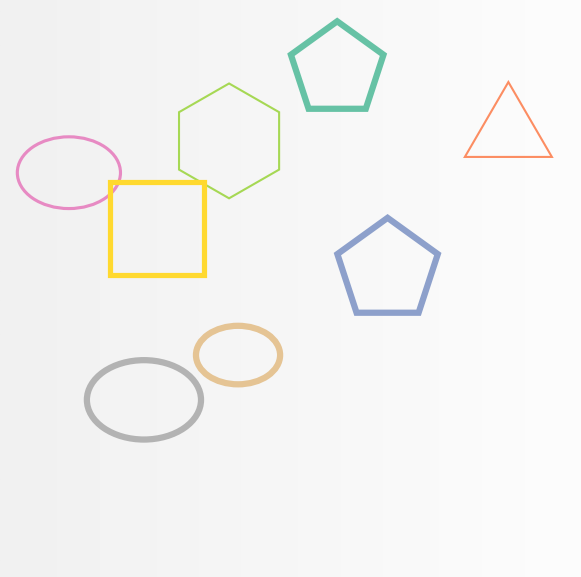[{"shape": "pentagon", "thickness": 3, "radius": 0.42, "center": [0.58, 0.879]}, {"shape": "triangle", "thickness": 1, "radius": 0.43, "center": [0.875, 0.771]}, {"shape": "pentagon", "thickness": 3, "radius": 0.45, "center": [0.667, 0.531]}, {"shape": "oval", "thickness": 1.5, "radius": 0.44, "center": [0.119, 0.7]}, {"shape": "hexagon", "thickness": 1, "radius": 0.5, "center": [0.394, 0.755]}, {"shape": "square", "thickness": 2.5, "radius": 0.4, "center": [0.27, 0.603]}, {"shape": "oval", "thickness": 3, "radius": 0.36, "center": [0.41, 0.384]}, {"shape": "oval", "thickness": 3, "radius": 0.49, "center": [0.248, 0.307]}]